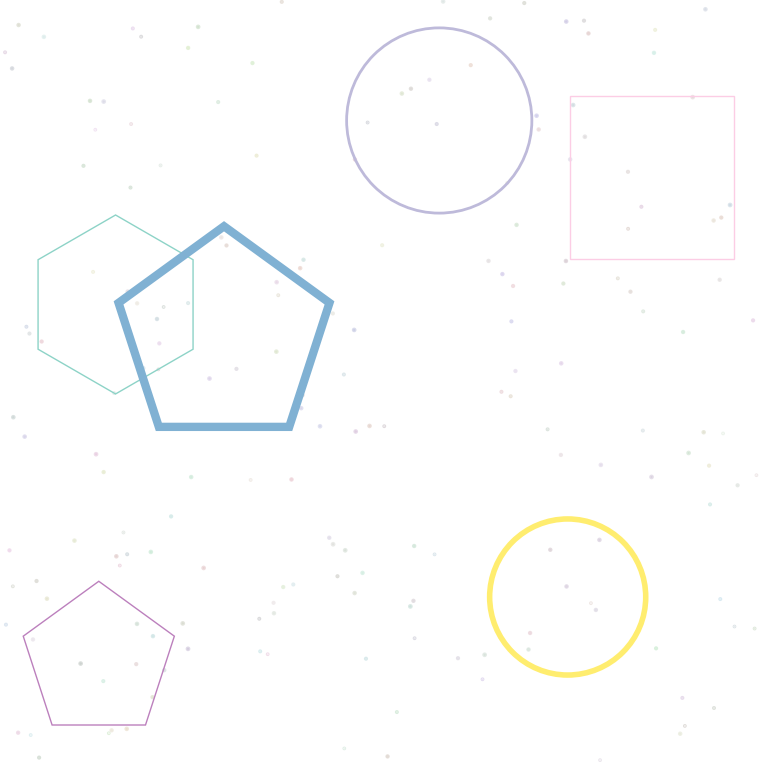[{"shape": "hexagon", "thickness": 0.5, "radius": 0.58, "center": [0.15, 0.605]}, {"shape": "circle", "thickness": 1, "radius": 0.6, "center": [0.57, 0.844]}, {"shape": "pentagon", "thickness": 3, "radius": 0.72, "center": [0.291, 0.562]}, {"shape": "square", "thickness": 0.5, "radius": 0.53, "center": [0.847, 0.769]}, {"shape": "pentagon", "thickness": 0.5, "radius": 0.52, "center": [0.128, 0.142]}, {"shape": "circle", "thickness": 2, "radius": 0.51, "center": [0.737, 0.225]}]